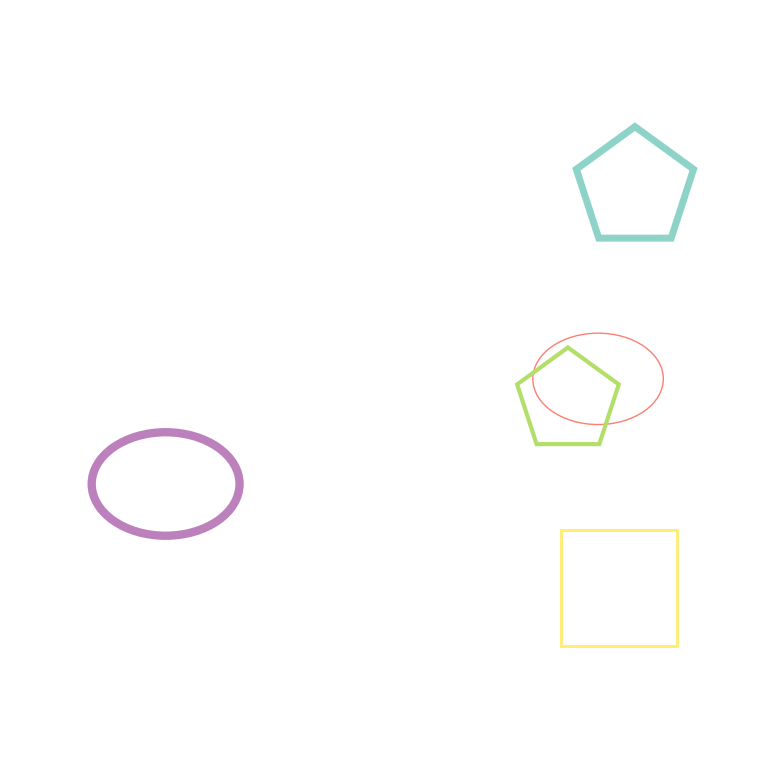[{"shape": "pentagon", "thickness": 2.5, "radius": 0.4, "center": [0.825, 0.755]}, {"shape": "oval", "thickness": 0.5, "radius": 0.42, "center": [0.777, 0.508]}, {"shape": "pentagon", "thickness": 1.5, "radius": 0.35, "center": [0.738, 0.479]}, {"shape": "oval", "thickness": 3, "radius": 0.48, "center": [0.215, 0.371]}, {"shape": "square", "thickness": 1, "radius": 0.38, "center": [0.804, 0.237]}]